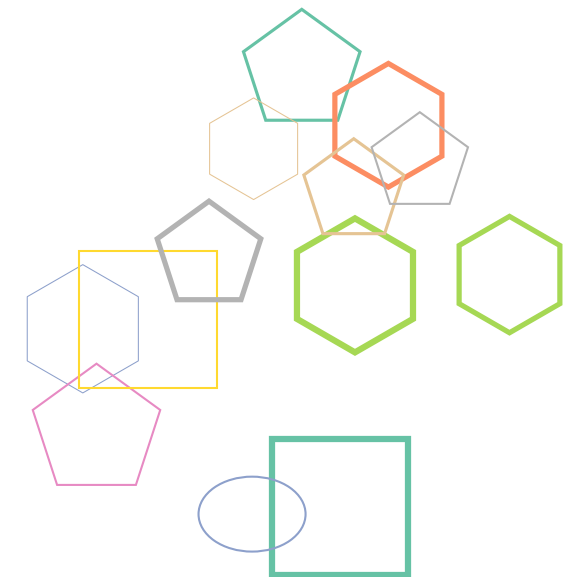[{"shape": "square", "thickness": 3, "radius": 0.59, "center": [0.589, 0.121]}, {"shape": "pentagon", "thickness": 1.5, "radius": 0.53, "center": [0.523, 0.877]}, {"shape": "hexagon", "thickness": 2.5, "radius": 0.54, "center": [0.673, 0.782]}, {"shape": "oval", "thickness": 1, "radius": 0.46, "center": [0.436, 0.109]}, {"shape": "hexagon", "thickness": 0.5, "radius": 0.56, "center": [0.143, 0.43]}, {"shape": "pentagon", "thickness": 1, "radius": 0.58, "center": [0.167, 0.253]}, {"shape": "hexagon", "thickness": 3, "radius": 0.58, "center": [0.615, 0.505]}, {"shape": "hexagon", "thickness": 2.5, "radius": 0.5, "center": [0.882, 0.524]}, {"shape": "square", "thickness": 1, "radius": 0.59, "center": [0.256, 0.445]}, {"shape": "pentagon", "thickness": 1.5, "radius": 0.45, "center": [0.613, 0.668]}, {"shape": "hexagon", "thickness": 0.5, "radius": 0.44, "center": [0.439, 0.742]}, {"shape": "pentagon", "thickness": 1, "radius": 0.44, "center": [0.727, 0.717]}, {"shape": "pentagon", "thickness": 2.5, "radius": 0.47, "center": [0.362, 0.556]}]